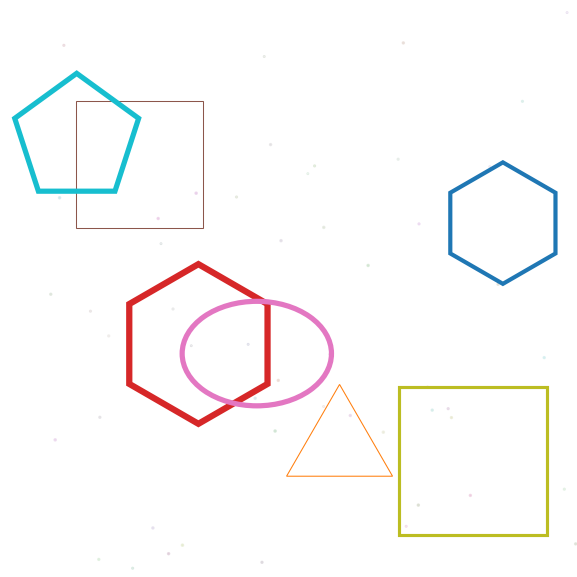[{"shape": "hexagon", "thickness": 2, "radius": 0.53, "center": [0.871, 0.613]}, {"shape": "triangle", "thickness": 0.5, "radius": 0.53, "center": [0.588, 0.227]}, {"shape": "hexagon", "thickness": 3, "radius": 0.69, "center": [0.344, 0.404]}, {"shape": "square", "thickness": 0.5, "radius": 0.55, "center": [0.242, 0.714]}, {"shape": "oval", "thickness": 2.5, "radius": 0.65, "center": [0.445, 0.387]}, {"shape": "square", "thickness": 1.5, "radius": 0.64, "center": [0.819, 0.201]}, {"shape": "pentagon", "thickness": 2.5, "radius": 0.56, "center": [0.133, 0.759]}]